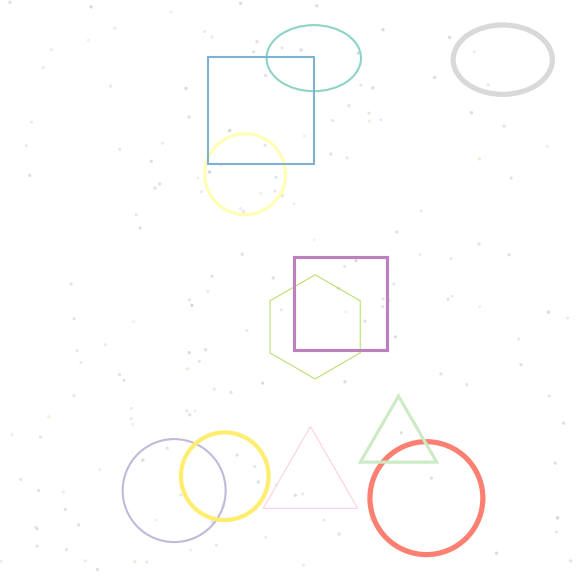[{"shape": "oval", "thickness": 1, "radius": 0.41, "center": [0.543, 0.898]}, {"shape": "circle", "thickness": 1.5, "radius": 0.35, "center": [0.424, 0.697]}, {"shape": "circle", "thickness": 1, "radius": 0.45, "center": [0.302, 0.15]}, {"shape": "circle", "thickness": 2.5, "radius": 0.49, "center": [0.738, 0.137]}, {"shape": "square", "thickness": 1, "radius": 0.46, "center": [0.452, 0.808]}, {"shape": "hexagon", "thickness": 0.5, "radius": 0.45, "center": [0.546, 0.433]}, {"shape": "triangle", "thickness": 0.5, "radius": 0.47, "center": [0.538, 0.166]}, {"shape": "oval", "thickness": 2.5, "radius": 0.43, "center": [0.871, 0.896]}, {"shape": "square", "thickness": 1.5, "radius": 0.4, "center": [0.589, 0.474]}, {"shape": "triangle", "thickness": 1.5, "radius": 0.38, "center": [0.69, 0.237]}, {"shape": "circle", "thickness": 2, "radius": 0.38, "center": [0.389, 0.174]}]